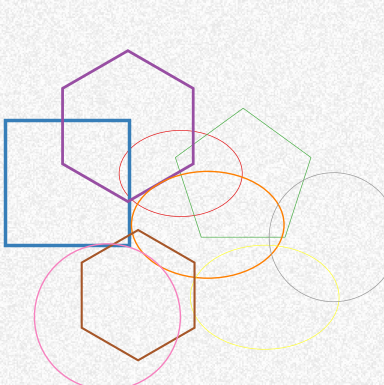[{"shape": "oval", "thickness": 0.5, "radius": 0.8, "center": [0.469, 0.549]}, {"shape": "square", "thickness": 2.5, "radius": 0.81, "center": [0.174, 0.526]}, {"shape": "pentagon", "thickness": 0.5, "radius": 0.93, "center": [0.632, 0.534]}, {"shape": "hexagon", "thickness": 2, "radius": 0.98, "center": [0.332, 0.672]}, {"shape": "oval", "thickness": 1, "radius": 0.99, "center": [0.54, 0.416]}, {"shape": "oval", "thickness": 0.5, "radius": 0.97, "center": [0.688, 0.228]}, {"shape": "hexagon", "thickness": 1.5, "radius": 0.85, "center": [0.359, 0.233]}, {"shape": "circle", "thickness": 1, "radius": 0.95, "center": [0.279, 0.177]}, {"shape": "circle", "thickness": 0.5, "radius": 0.84, "center": [0.867, 0.384]}]